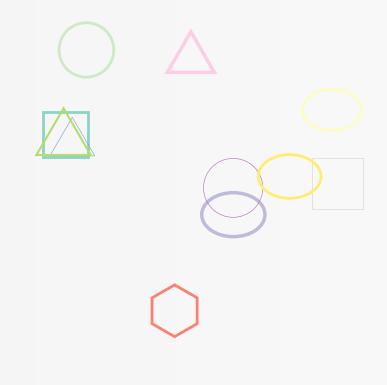[{"shape": "square", "thickness": 2, "radius": 0.29, "center": [0.168, 0.651]}, {"shape": "oval", "thickness": 1.5, "radius": 0.38, "center": [0.856, 0.715]}, {"shape": "oval", "thickness": 2.5, "radius": 0.41, "center": [0.602, 0.442]}, {"shape": "hexagon", "thickness": 2, "radius": 0.34, "center": [0.451, 0.193]}, {"shape": "triangle", "thickness": 0.5, "radius": 0.33, "center": [0.187, 0.629]}, {"shape": "triangle", "thickness": 1.5, "radius": 0.4, "center": [0.164, 0.638]}, {"shape": "triangle", "thickness": 2.5, "radius": 0.35, "center": [0.493, 0.847]}, {"shape": "square", "thickness": 0.5, "radius": 0.33, "center": [0.872, 0.523]}, {"shape": "circle", "thickness": 0.5, "radius": 0.38, "center": [0.602, 0.512]}, {"shape": "circle", "thickness": 2, "radius": 0.35, "center": [0.223, 0.87]}, {"shape": "oval", "thickness": 2, "radius": 0.41, "center": [0.748, 0.542]}]